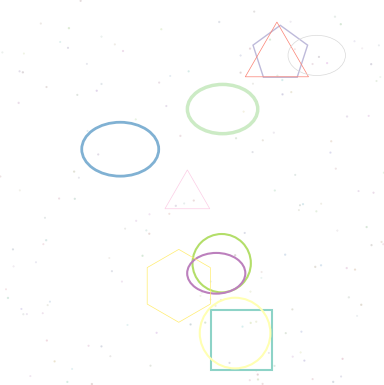[{"shape": "square", "thickness": 1.5, "radius": 0.39, "center": [0.627, 0.117]}, {"shape": "circle", "thickness": 1.5, "radius": 0.46, "center": [0.611, 0.135]}, {"shape": "pentagon", "thickness": 1, "radius": 0.37, "center": [0.728, 0.86]}, {"shape": "triangle", "thickness": 0.5, "radius": 0.47, "center": [0.719, 0.848]}, {"shape": "oval", "thickness": 2, "radius": 0.5, "center": [0.312, 0.612]}, {"shape": "circle", "thickness": 1.5, "radius": 0.38, "center": [0.576, 0.316]}, {"shape": "triangle", "thickness": 0.5, "radius": 0.34, "center": [0.487, 0.491]}, {"shape": "oval", "thickness": 0.5, "radius": 0.37, "center": [0.823, 0.856]}, {"shape": "oval", "thickness": 1.5, "radius": 0.38, "center": [0.562, 0.29]}, {"shape": "oval", "thickness": 2.5, "radius": 0.46, "center": [0.578, 0.717]}, {"shape": "hexagon", "thickness": 0.5, "radius": 0.47, "center": [0.464, 0.258]}]